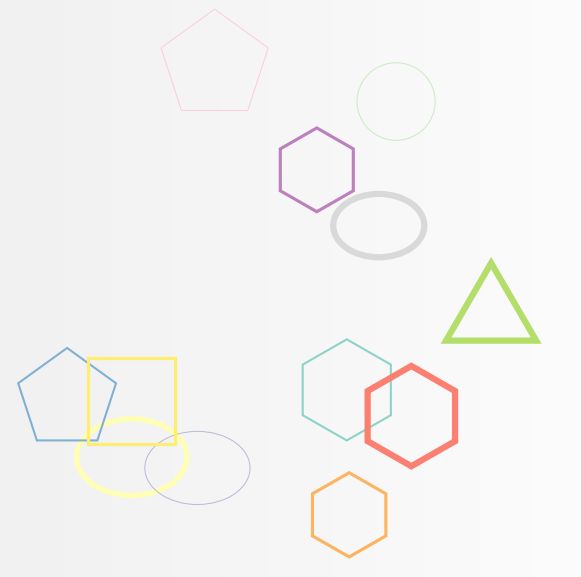[{"shape": "hexagon", "thickness": 1, "radius": 0.44, "center": [0.597, 0.324]}, {"shape": "oval", "thickness": 2.5, "radius": 0.47, "center": [0.227, 0.208]}, {"shape": "oval", "thickness": 0.5, "radius": 0.45, "center": [0.34, 0.189]}, {"shape": "hexagon", "thickness": 3, "radius": 0.43, "center": [0.708, 0.279]}, {"shape": "pentagon", "thickness": 1, "radius": 0.44, "center": [0.115, 0.308]}, {"shape": "hexagon", "thickness": 1.5, "radius": 0.36, "center": [0.601, 0.108]}, {"shape": "triangle", "thickness": 3, "radius": 0.45, "center": [0.845, 0.454]}, {"shape": "pentagon", "thickness": 0.5, "radius": 0.48, "center": [0.369, 0.886]}, {"shape": "oval", "thickness": 3, "radius": 0.39, "center": [0.652, 0.608]}, {"shape": "hexagon", "thickness": 1.5, "radius": 0.36, "center": [0.545, 0.705]}, {"shape": "circle", "thickness": 0.5, "radius": 0.34, "center": [0.681, 0.823]}, {"shape": "square", "thickness": 1.5, "radius": 0.37, "center": [0.226, 0.305]}]